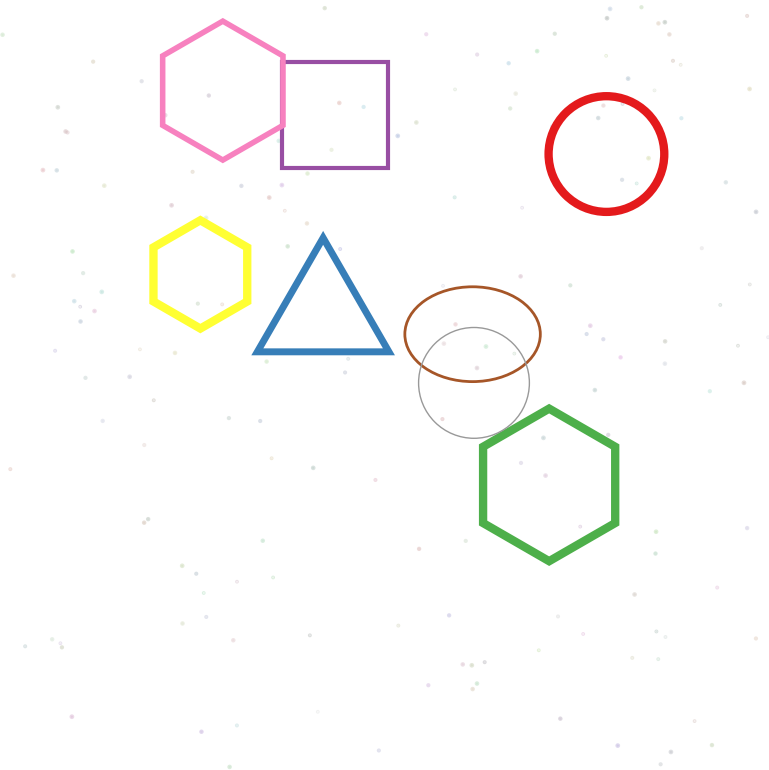[{"shape": "circle", "thickness": 3, "radius": 0.38, "center": [0.788, 0.8]}, {"shape": "triangle", "thickness": 2.5, "radius": 0.49, "center": [0.42, 0.592]}, {"shape": "hexagon", "thickness": 3, "radius": 0.5, "center": [0.713, 0.37]}, {"shape": "square", "thickness": 1.5, "radius": 0.34, "center": [0.435, 0.85]}, {"shape": "hexagon", "thickness": 3, "radius": 0.35, "center": [0.26, 0.644]}, {"shape": "oval", "thickness": 1, "radius": 0.44, "center": [0.614, 0.566]}, {"shape": "hexagon", "thickness": 2, "radius": 0.45, "center": [0.289, 0.882]}, {"shape": "circle", "thickness": 0.5, "radius": 0.36, "center": [0.616, 0.503]}]